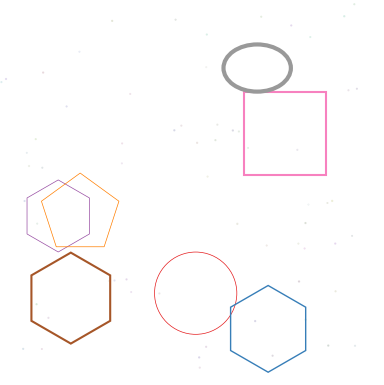[{"shape": "circle", "thickness": 0.5, "radius": 0.53, "center": [0.508, 0.238]}, {"shape": "hexagon", "thickness": 1, "radius": 0.56, "center": [0.696, 0.146]}, {"shape": "hexagon", "thickness": 0.5, "radius": 0.47, "center": [0.151, 0.439]}, {"shape": "pentagon", "thickness": 0.5, "radius": 0.53, "center": [0.208, 0.445]}, {"shape": "hexagon", "thickness": 1.5, "radius": 0.59, "center": [0.184, 0.226]}, {"shape": "square", "thickness": 1.5, "radius": 0.54, "center": [0.74, 0.653]}, {"shape": "oval", "thickness": 3, "radius": 0.44, "center": [0.668, 0.823]}]